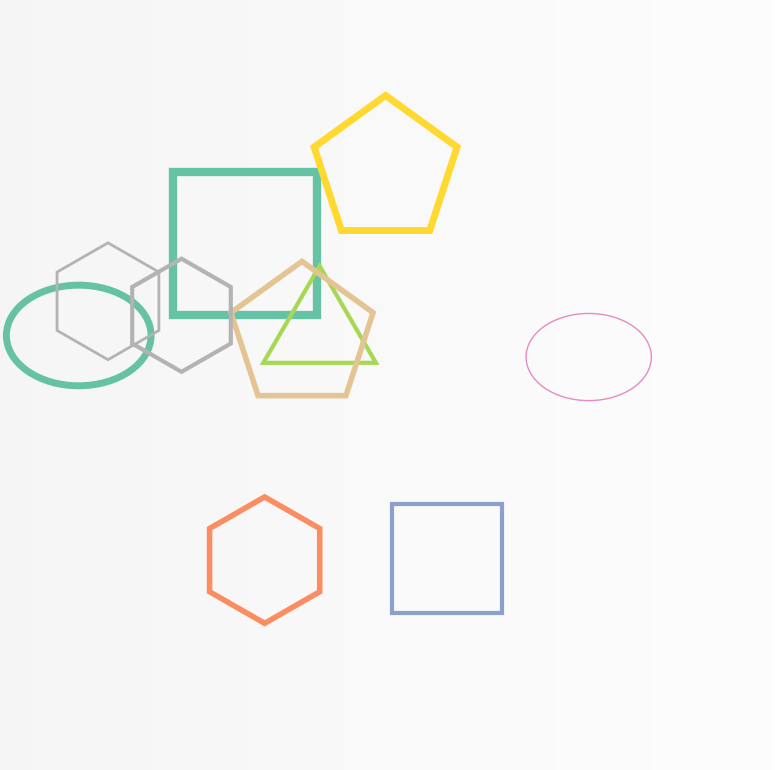[{"shape": "oval", "thickness": 2.5, "radius": 0.47, "center": [0.102, 0.564]}, {"shape": "square", "thickness": 3, "radius": 0.46, "center": [0.316, 0.683]}, {"shape": "hexagon", "thickness": 2, "radius": 0.41, "center": [0.341, 0.273]}, {"shape": "square", "thickness": 1.5, "radius": 0.35, "center": [0.577, 0.275]}, {"shape": "oval", "thickness": 0.5, "radius": 0.4, "center": [0.76, 0.536]}, {"shape": "triangle", "thickness": 1.5, "radius": 0.42, "center": [0.412, 0.571]}, {"shape": "pentagon", "thickness": 2.5, "radius": 0.48, "center": [0.498, 0.779]}, {"shape": "pentagon", "thickness": 2, "radius": 0.48, "center": [0.39, 0.564]}, {"shape": "hexagon", "thickness": 1, "radius": 0.38, "center": [0.139, 0.609]}, {"shape": "hexagon", "thickness": 1.5, "radius": 0.37, "center": [0.234, 0.591]}]